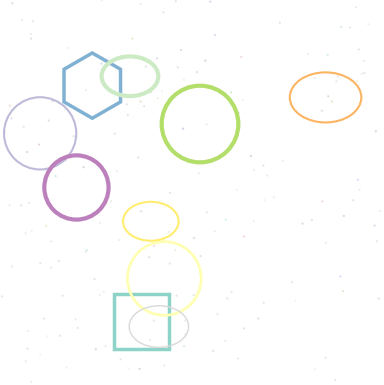[{"shape": "square", "thickness": 2.5, "radius": 0.36, "center": [0.368, 0.164]}, {"shape": "circle", "thickness": 2, "radius": 0.48, "center": [0.427, 0.277]}, {"shape": "circle", "thickness": 1.5, "radius": 0.47, "center": [0.104, 0.654]}, {"shape": "hexagon", "thickness": 2.5, "radius": 0.42, "center": [0.24, 0.778]}, {"shape": "oval", "thickness": 1.5, "radius": 0.46, "center": [0.846, 0.747]}, {"shape": "circle", "thickness": 3, "radius": 0.5, "center": [0.52, 0.678]}, {"shape": "oval", "thickness": 1, "radius": 0.39, "center": [0.413, 0.152]}, {"shape": "circle", "thickness": 3, "radius": 0.42, "center": [0.199, 0.513]}, {"shape": "oval", "thickness": 3, "radius": 0.37, "center": [0.338, 0.802]}, {"shape": "oval", "thickness": 1.5, "radius": 0.36, "center": [0.392, 0.425]}]